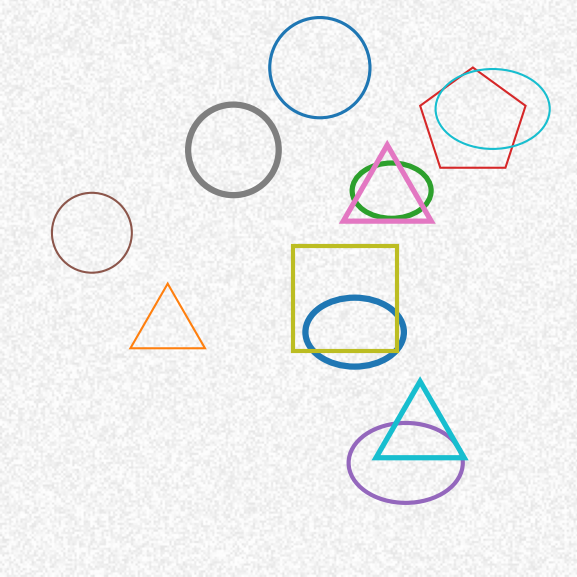[{"shape": "circle", "thickness": 1.5, "radius": 0.43, "center": [0.554, 0.882]}, {"shape": "oval", "thickness": 3, "radius": 0.43, "center": [0.614, 0.424]}, {"shape": "triangle", "thickness": 1, "radius": 0.37, "center": [0.29, 0.433]}, {"shape": "oval", "thickness": 2.5, "radius": 0.34, "center": [0.678, 0.669]}, {"shape": "pentagon", "thickness": 1, "radius": 0.48, "center": [0.819, 0.786]}, {"shape": "oval", "thickness": 2, "radius": 0.49, "center": [0.703, 0.198]}, {"shape": "circle", "thickness": 1, "radius": 0.35, "center": [0.159, 0.596]}, {"shape": "triangle", "thickness": 2.5, "radius": 0.44, "center": [0.671, 0.66]}, {"shape": "circle", "thickness": 3, "radius": 0.39, "center": [0.404, 0.74]}, {"shape": "square", "thickness": 2, "radius": 0.45, "center": [0.597, 0.482]}, {"shape": "oval", "thickness": 1, "radius": 0.49, "center": [0.853, 0.81]}, {"shape": "triangle", "thickness": 2.5, "radius": 0.44, "center": [0.727, 0.251]}]